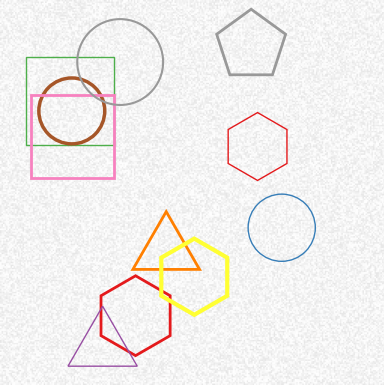[{"shape": "hexagon", "thickness": 2, "radius": 0.52, "center": [0.352, 0.18]}, {"shape": "hexagon", "thickness": 1, "radius": 0.44, "center": [0.669, 0.619]}, {"shape": "circle", "thickness": 1, "radius": 0.44, "center": [0.732, 0.409]}, {"shape": "square", "thickness": 1, "radius": 0.57, "center": [0.183, 0.738]}, {"shape": "triangle", "thickness": 1, "radius": 0.52, "center": [0.267, 0.101]}, {"shape": "triangle", "thickness": 2, "radius": 0.5, "center": [0.432, 0.35]}, {"shape": "hexagon", "thickness": 3, "radius": 0.49, "center": [0.505, 0.281]}, {"shape": "circle", "thickness": 2.5, "radius": 0.43, "center": [0.186, 0.712]}, {"shape": "square", "thickness": 2, "radius": 0.54, "center": [0.189, 0.647]}, {"shape": "circle", "thickness": 1.5, "radius": 0.56, "center": [0.312, 0.839]}, {"shape": "pentagon", "thickness": 2, "radius": 0.47, "center": [0.652, 0.882]}]